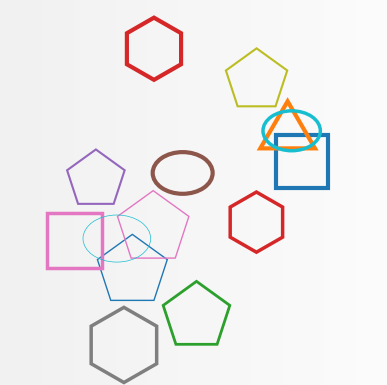[{"shape": "pentagon", "thickness": 1, "radius": 0.47, "center": [0.342, 0.296]}, {"shape": "square", "thickness": 3, "radius": 0.34, "center": [0.779, 0.58]}, {"shape": "triangle", "thickness": 3, "radius": 0.41, "center": [0.742, 0.655]}, {"shape": "pentagon", "thickness": 2, "radius": 0.45, "center": [0.507, 0.179]}, {"shape": "hexagon", "thickness": 2.5, "radius": 0.39, "center": [0.662, 0.423]}, {"shape": "hexagon", "thickness": 3, "radius": 0.4, "center": [0.397, 0.873]}, {"shape": "pentagon", "thickness": 1.5, "radius": 0.39, "center": [0.247, 0.534]}, {"shape": "oval", "thickness": 3, "radius": 0.39, "center": [0.471, 0.551]}, {"shape": "pentagon", "thickness": 1, "radius": 0.48, "center": [0.395, 0.408]}, {"shape": "square", "thickness": 2.5, "radius": 0.36, "center": [0.192, 0.376]}, {"shape": "hexagon", "thickness": 2.5, "radius": 0.49, "center": [0.32, 0.104]}, {"shape": "pentagon", "thickness": 1.5, "radius": 0.42, "center": [0.662, 0.791]}, {"shape": "oval", "thickness": 0.5, "radius": 0.44, "center": [0.302, 0.38]}, {"shape": "oval", "thickness": 2.5, "radius": 0.37, "center": [0.753, 0.66]}]